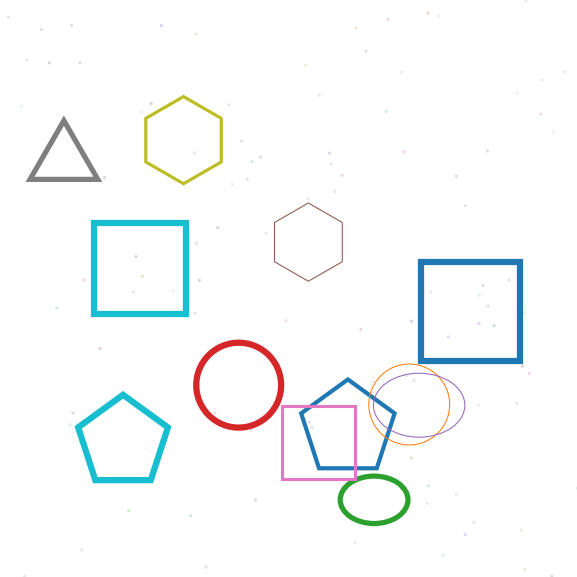[{"shape": "square", "thickness": 3, "radius": 0.43, "center": [0.814, 0.459]}, {"shape": "pentagon", "thickness": 2, "radius": 0.43, "center": [0.602, 0.257]}, {"shape": "circle", "thickness": 0.5, "radius": 0.35, "center": [0.709, 0.299]}, {"shape": "oval", "thickness": 2.5, "radius": 0.29, "center": [0.648, 0.134]}, {"shape": "circle", "thickness": 3, "radius": 0.37, "center": [0.413, 0.332]}, {"shape": "oval", "thickness": 0.5, "radius": 0.4, "center": [0.726, 0.297]}, {"shape": "hexagon", "thickness": 0.5, "radius": 0.34, "center": [0.534, 0.58]}, {"shape": "square", "thickness": 1.5, "radius": 0.32, "center": [0.551, 0.233]}, {"shape": "triangle", "thickness": 2.5, "radius": 0.34, "center": [0.111, 0.722]}, {"shape": "hexagon", "thickness": 1.5, "radius": 0.38, "center": [0.318, 0.756]}, {"shape": "pentagon", "thickness": 3, "radius": 0.41, "center": [0.213, 0.234]}, {"shape": "square", "thickness": 3, "radius": 0.4, "center": [0.242, 0.535]}]